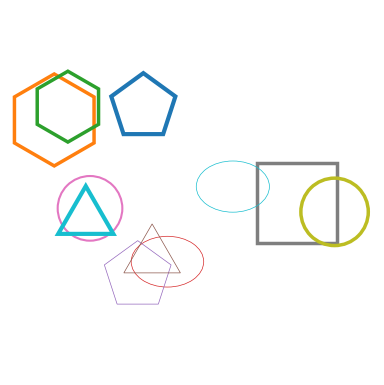[{"shape": "pentagon", "thickness": 3, "radius": 0.44, "center": [0.372, 0.722]}, {"shape": "hexagon", "thickness": 2.5, "radius": 0.6, "center": [0.141, 0.688]}, {"shape": "hexagon", "thickness": 2.5, "radius": 0.46, "center": [0.176, 0.723]}, {"shape": "oval", "thickness": 0.5, "radius": 0.47, "center": [0.435, 0.32]}, {"shape": "pentagon", "thickness": 0.5, "radius": 0.46, "center": [0.358, 0.284]}, {"shape": "triangle", "thickness": 0.5, "radius": 0.42, "center": [0.395, 0.334]}, {"shape": "circle", "thickness": 1.5, "radius": 0.42, "center": [0.234, 0.459]}, {"shape": "square", "thickness": 2.5, "radius": 0.52, "center": [0.771, 0.473]}, {"shape": "circle", "thickness": 2.5, "radius": 0.44, "center": [0.869, 0.45]}, {"shape": "oval", "thickness": 0.5, "radius": 0.47, "center": [0.605, 0.515]}, {"shape": "triangle", "thickness": 3, "radius": 0.41, "center": [0.223, 0.434]}]